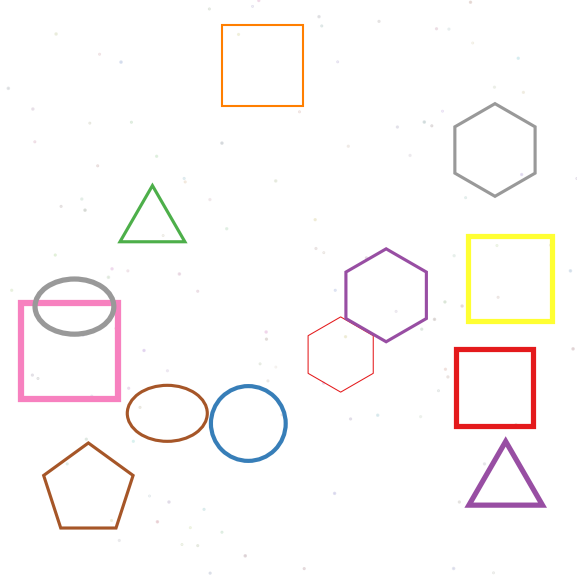[{"shape": "square", "thickness": 2.5, "radius": 0.33, "center": [0.857, 0.328]}, {"shape": "hexagon", "thickness": 0.5, "radius": 0.33, "center": [0.59, 0.385]}, {"shape": "circle", "thickness": 2, "radius": 0.32, "center": [0.43, 0.266]}, {"shape": "triangle", "thickness": 1.5, "radius": 0.32, "center": [0.264, 0.613]}, {"shape": "hexagon", "thickness": 1.5, "radius": 0.4, "center": [0.669, 0.488]}, {"shape": "triangle", "thickness": 2.5, "radius": 0.37, "center": [0.876, 0.161]}, {"shape": "square", "thickness": 1, "radius": 0.35, "center": [0.455, 0.886]}, {"shape": "square", "thickness": 2.5, "radius": 0.36, "center": [0.883, 0.517]}, {"shape": "pentagon", "thickness": 1.5, "radius": 0.41, "center": [0.153, 0.151]}, {"shape": "oval", "thickness": 1.5, "radius": 0.35, "center": [0.29, 0.283]}, {"shape": "square", "thickness": 3, "radius": 0.42, "center": [0.12, 0.391]}, {"shape": "oval", "thickness": 2.5, "radius": 0.34, "center": [0.129, 0.468]}, {"shape": "hexagon", "thickness": 1.5, "radius": 0.4, "center": [0.857, 0.739]}]